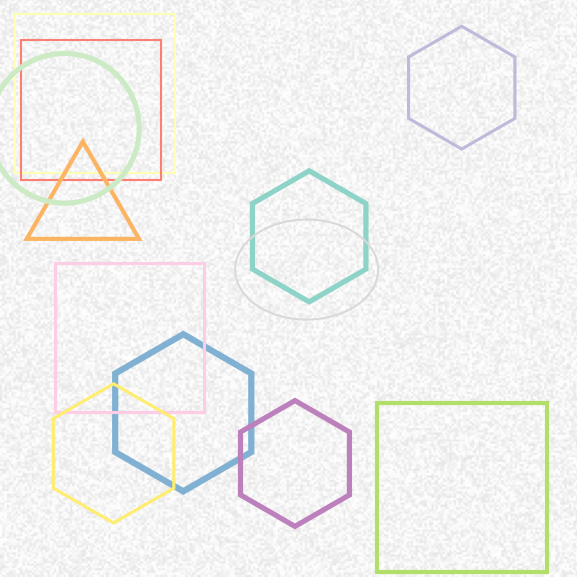[{"shape": "hexagon", "thickness": 2.5, "radius": 0.57, "center": [0.535, 0.59]}, {"shape": "square", "thickness": 1, "radius": 0.69, "center": [0.164, 0.837]}, {"shape": "hexagon", "thickness": 1.5, "radius": 0.53, "center": [0.8, 0.847]}, {"shape": "square", "thickness": 1, "radius": 0.61, "center": [0.157, 0.808]}, {"shape": "hexagon", "thickness": 3, "radius": 0.68, "center": [0.317, 0.284]}, {"shape": "triangle", "thickness": 2, "radius": 0.56, "center": [0.144, 0.642]}, {"shape": "square", "thickness": 2, "radius": 0.73, "center": [0.8, 0.155]}, {"shape": "square", "thickness": 1.5, "radius": 0.65, "center": [0.224, 0.415]}, {"shape": "oval", "thickness": 1, "radius": 0.62, "center": [0.531, 0.532]}, {"shape": "hexagon", "thickness": 2.5, "radius": 0.54, "center": [0.511, 0.197]}, {"shape": "circle", "thickness": 2.5, "radius": 0.65, "center": [0.112, 0.777]}, {"shape": "hexagon", "thickness": 1.5, "radius": 0.6, "center": [0.197, 0.214]}]